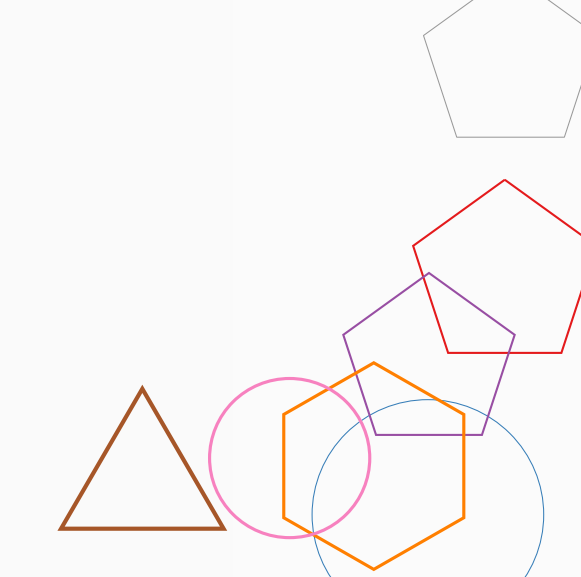[{"shape": "pentagon", "thickness": 1, "radius": 0.83, "center": [0.868, 0.522]}, {"shape": "circle", "thickness": 0.5, "radius": 1.0, "center": [0.736, 0.108]}, {"shape": "pentagon", "thickness": 1, "radius": 0.78, "center": [0.738, 0.371]}, {"shape": "hexagon", "thickness": 1.5, "radius": 0.89, "center": [0.643, 0.192]}, {"shape": "triangle", "thickness": 2, "radius": 0.81, "center": [0.245, 0.164]}, {"shape": "circle", "thickness": 1.5, "radius": 0.69, "center": [0.498, 0.206]}, {"shape": "pentagon", "thickness": 0.5, "radius": 0.79, "center": [0.878, 0.889]}]